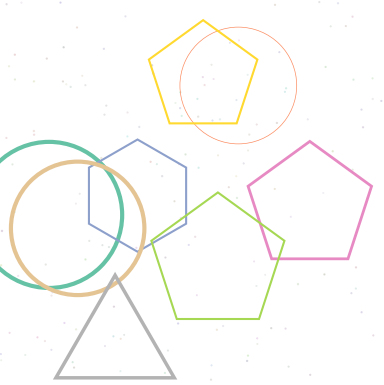[{"shape": "circle", "thickness": 3, "radius": 0.95, "center": [0.128, 0.442]}, {"shape": "circle", "thickness": 0.5, "radius": 0.76, "center": [0.619, 0.778]}, {"shape": "hexagon", "thickness": 1.5, "radius": 0.73, "center": [0.357, 0.492]}, {"shape": "pentagon", "thickness": 2, "radius": 0.84, "center": [0.805, 0.464]}, {"shape": "pentagon", "thickness": 1.5, "radius": 0.91, "center": [0.566, 0.318]}, {"shape": "pentagon", "thickness": 1.5, "radius": 0.74, "center": [0.528, 0.799]}, {"shape": "circle", "thickness": 3, "radius": 0.87, "center": [0.202, 0.407]}, {"shape": "triangle", "thickness": 2.5, "radius": 0.89, "center": [0.299, 0.107]}]